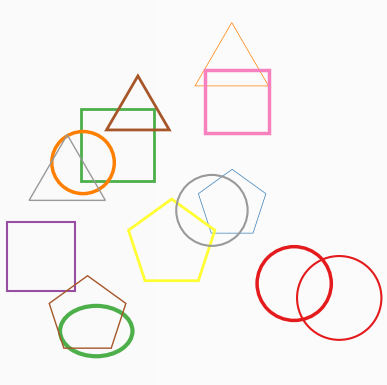[{"shape": "circle", "thickness": 1.5, "radius": 0.54, "center": [0.875, 0.226]}, {"shape": "circle", "thickness": 2.5, "radius": 0.48, "center": [0.759, 0.264]}, {"shape": "pentagon", "thickness": 0.5, "radius": 0.46, "center": [0.599, 0.469]}, {"shape": "square", "thickness": 2, "radius": 0.47, "center": [0.304, 0.624]}, {"shape": "oval", "thickness": 3, "radius": 0.47, "center": [0.248, 0.14]}, {"shape": "square", "thickness": 1.5, "radius": 0.44, "center": [0.106, 0.334]}, {"shape": "triangle", "thickness": 0.5, "radius": 0.55, "center": [0.598, 0.832]}, {"shape": "circle", "thickness": 2.5, "radius": 0.4, "center": [0.214, 0.578]}, {"shape": "pentagon", "thickness": 2, "radius": 0.59, "center": [0.443, 0.366]}, {"shape": "pentagon", "thickness": 1, "radius": 0.52, "center": [0.226, 0.18]}, {"shape": "triangle", "thickness": 2, "radius": 0.47, "center": [0.356, 0.709]}, {"shape": "square", "thickness": 2.5, "radius": 0.41, "center": [0.612, 0.736]}, {"shape": "triangle", "thickness": 1, "radius": 0.57, "center": [0.174, 0.536]}, {"shape": "circle", "thickness": 1.5, "radius": 0.46, "center": [0.547, 0.454]}]